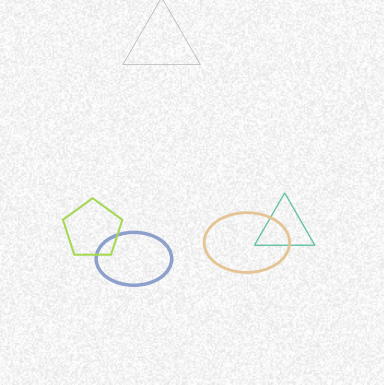[{"shape": "triangle", "thickness": 1, "radius": 0.45, "center": [0.739, 0.408]}, {"shape": "oval", "thickness": 2.5, "radius": 0.49, "center": [0.348, 0.328]}, {"shape": "pentagon", "thickness": 1.5, "radius": 0.41, "center": [0.241, 0.404]}, {"shape": "oval", "thickness": 2, "radius": 0.55, "center": [0.641, 0.37]}, {"shape": "triangle", "thickness": 0.5, "radius": 0.58, "center": [0.42, 0.89]}]